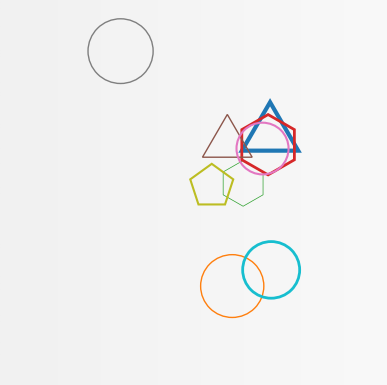[{"shape": "triangle", "thickness": 3, "radius": 0.42, "center": [0.697, 0.651]}, {"shape": "circle", "thickness": 1, "radius": 0.41, "center": [0.599, 0.257]}, {"shape": "hexagon", "thickness": 0.5, "radius": 0.3, "center": [0.627, 0.524]}, {"shape": "hexagon", "thickness": 2, "radius": 0.39, "center": [0.692, 0.624]}, {"shape": "triangle", "thickness": 1, "radius": 0.37, "center": [0.587, 0.629]}, {"shape": "circle", "thickness": 1.5, "radius": 0.34, "center": [0.678, 0.614]}, {"shape": "circle", "thickness": 1, "radius": 0.42, "center": [0.311, 0.867]}, {"shape": "pentagon", "thickness": 1.5, "radius": 0.29, "center": [0.546, 0.516]}, {"shape": "circle", "thickness": 2, "radius": 0.37, "center": [0.7, 0.299]}]